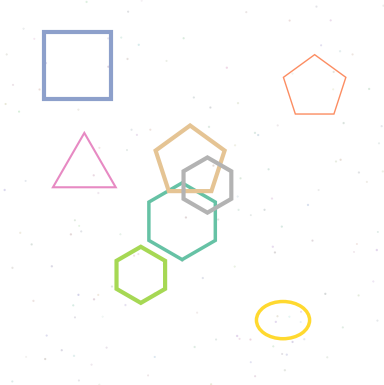[{"shape": "hexagon", "thickness": 2.5, "radius": 0.5, "center": [0.473, 0.425]}, {"shape": "pentagon", "thickness": 1, "radius": 0.43, "center": [0.817, 0.773]}, {"shape": "square", "thickness": 3, "radius": 0.43, "center": [0.2, 0.829]}, {"shape": "triangle", "thickness": 1.5, "radius": 0.47, "center": [0.219, 0.561]}, {"shape": "hexagon", "thickness": 3, "radius": 0.36, "center": [0.366, 0.286]}, {"shape": "oval", "thickness": 2.5, "radius": 0.35, "center": [0.735, 0.169]}, {"shape": "pentagon", "thickness": 3, "radius": 0.47, "center": [0.494, 0.58]}, {"shape": "hexagon", "thickness": 3, "radius": 0.36, "center": [0.539, 0.519]}]